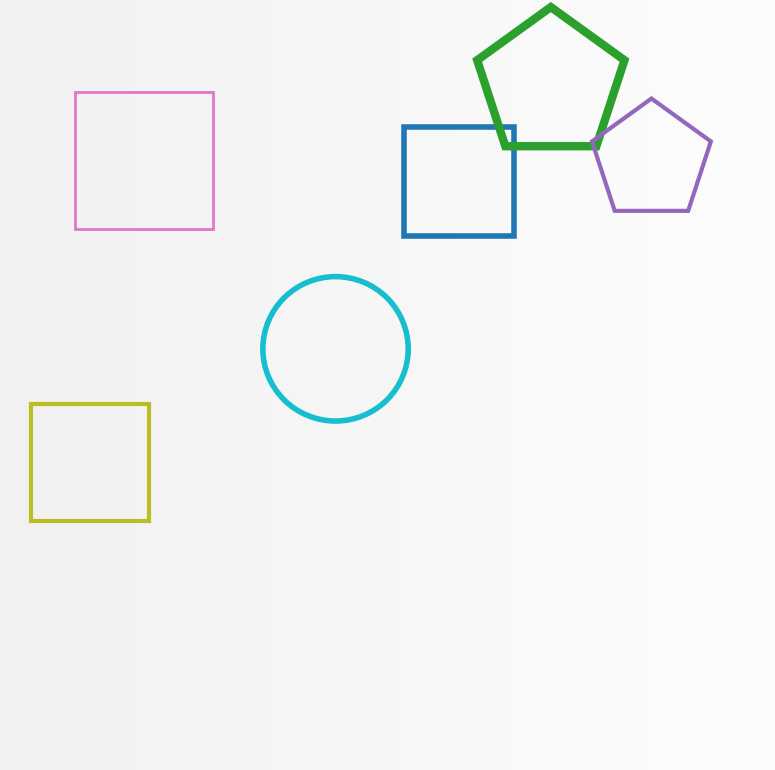[{"shape": "square", "thickness": 2, "radius": 0.35, "center": [0.592, 0.764]}, {"shape": "pentagon", "thickness": 3, "radius": 0.5, "center": [0.711, 0.891]}, {"shape": "pentagon", "thickness": 1.5, "radius": 0.4, "center": [0.841, 0.791]}, {"shape": "square", "thickness": 1, "radius": 0.44, "center": [0.186, 0.792]}, {"shape": "square", "thickness": 1.5, "radius": 0.38, "center": [0.116, 0.399]}, {"shape": "circle", "thickness": 2, "radius": 0.47, "center": [0.433, 0.547]}]